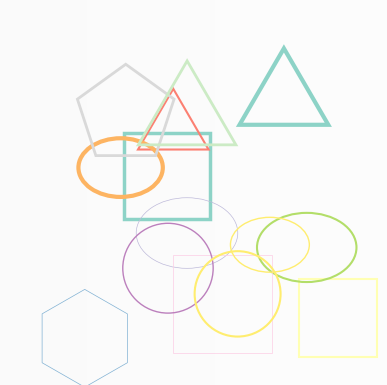[{"shape": "square", "thickness": 2.5, "radius": 0.56, "center": [0.43, 0.543]}, {"shape": "triangle", "thickness": 3, "radius": 0.66, "center": [0.733, 0.742]}, {"shape": "square", "thickness": 1.5, "radius": 0.5, "center": [0.873, 0.174]}, {"shape": "oval", "thickness": 0.5, "radius": 0.66, "center": [0.483, 0.395]}, {"shape": "triangle", "thickness": 1.5, "radius": 0.53, "center": [0.447, 0.664]}, {"shape": "hexagon", "thickness": 0.5, "radius": 0.64, "center": [0.219, 0.121]}, {"shape": "oval", "thickness": 3, "radius": 0.54, "center": [0.311, 0.565]}, {"shape": "oval", "thickness": 1.5, "radius": 0.64, "center": [0.792, 0.357]}, {"shape": "square", "thickness": 0.5, "radius": 0.64, "center": [0.574, 0.211]}, {"shape": "pentagon", "thickness": 2, "radius": 0.66, "center": [0.324, 0.702]}, {"shape": "circle", "thickness": 1, "radius": 0.58, "center": [0.433, 0.303]}, {"shape": "triangle", "thickness": 2, "radius": 0.73, "center": [0.483, 0.696]}, {"shape": "circle", "thickness": 1.5, "radius": 0.55, "center": [0.613, 0.237]}, {"shape": "oval", "thickness": 1, "radius": 0.51, "center": [0.696, 0.364]}]